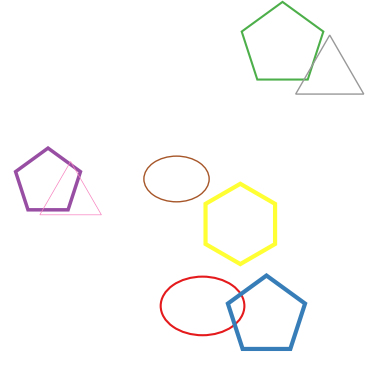[{"shape": "oval", "thickness": 1.5, "radius": 0.54, "center": [0.526, 0.205]}, {"shape": "pentagon", "thickness": 3, "radius": 0.53, "center": [0.692, 0.179]}, {"shape": "pentagon", "thickness": 1.5, "radius": 0.56, "center": [0.734, 0.884]}, {"shape": "pentagon", "thickness": 2.5, "radius": 0.44, "center": [0.125, 0.527]}, {"shape": "hexagon", "thickness": 3, "radius": 0.52, "center": [0.624, 0.418]}, {"shape": "oval", "thickness": 1, "radius": 0.42, "center": [0.458, 0.535]}, {"shape": "triangle", "thickness": 0.5, "radius": 0.46, "center": [0.183, 0.488]}, {"shape": "triangle", "thickness": 1, "radius": 0.51, "center": [0.856, 0.807]}]